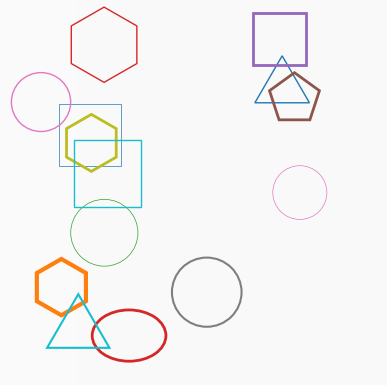[{"shape": "square", "thickness": 0.5, "radius": 0.41, "center": [0.232, 0.649]}, {"shape": "triangle", "thickness": 1, "radius": 0.41, "center": [0.728, 0.774]}, {"shape": "hexagon", "thickness": 3, "radius": 0.37, "center": [0.158, 0.254]}, {"shape": "circle", "thickness": 0.5, "radius": 0.43, "center": [0.269, 0.395]}, {"shape": "oval", "thickness": 2, "radius": 0.48, "center": [0.333, 0.128]}, {"shape": "hexagon", "thickness": 1, "radius": 0.49, "center": [0.269, 0.884]}, {"shape": "square", "thickness": 2, "radius": 0.34, "center": [0.721, 0.899]}, {"shape": "pentagon", "thickness": 2, "radius": 0.34, "center": [0.76, 0.744]}, {"shape": "circle", "thickness": 1, "radius": 0.38, "center": [0.106, 0.735]}, {"shape": "circle", "thickness": 0.5, "radius": 0.35, "center": [0.774, 0.5]}, {"shape": "circle", "thickness": 1.5, "radius": 0.45, "center": [0.534, 0.241]}, {"shape": "hexagon", "thickness": 2, "radius": 0.37, "center": [0.236, 0.629]}, {"shape": "square", "thickness": 1, "radius": 0.43, "center": [0.278, 0.549]}, {"shape": "triangle", "thickness": 1.5, "radius": 0.46, "center": [0.202, 0.143]}]